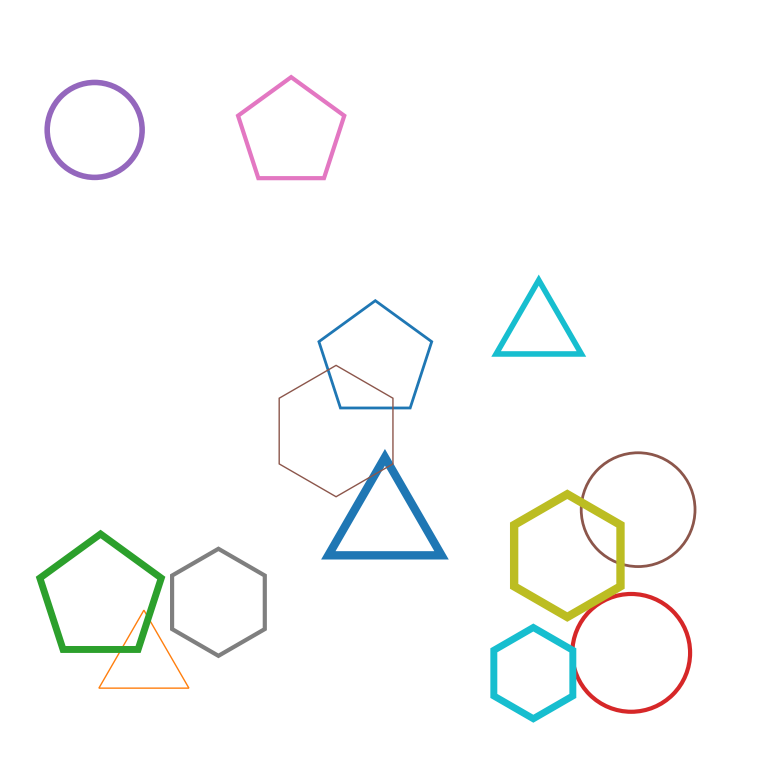[{"shape": "triangle", "thickness": 3, "radius": 0.42, "center": [0.5, 0.321]}, {"shape": "pentagon", "thickness": 1, "radius": 0.39, "center": [0.487, 0.532]}, {"shape": "triangle", "thickness": 0.5, "radius": 0.34, "center": [0.187, 0.14]}, {"shape": "pentagon", "thickness": 2.5, "radius": 0.41, "center": [0.131, 0.224]}, {"shape": "circle", "thickness": 1.5, "radius": 0.38, "center": [0.82, 0.152]}, {"shape": "circle", "thickness": 2, "radius": 0.31, "center": [0.123, 0.831]}, {"shape": "circle", "thickness": 1, "radius": 0.37, "center": [0.829, 0.338]}, {"shape": "hexagon", "thickness": 0.5, "radius": 0.43, "center": [0.436, 0.44]}, {"shape": "pentagon", "thickness": 1.5, "radius": 0.36, "center": [0.378, 0.827]}, {"shape": "hexagon", "thickness": 1.5, "radius": 0.35, "center": [0.284, 0.218]}, {"shape": "hexagon", "thickness": 3, "radius": 0.4, "center": [0.737, 0.278]}, {"shape": "hexagon", "thickness": 2.5, "radius": 0.3, "center": [0.693, 0.126]}, {"shape": "triangle", "thickness": 2, "radius": 0.32, "center": [0.7, 0.572]}]